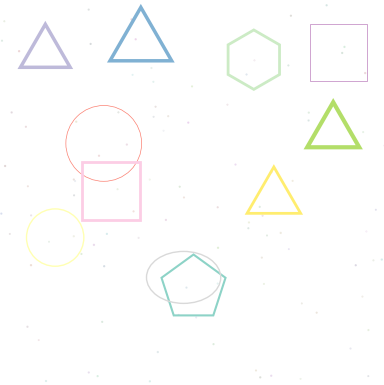[{"shape": "pentagon", "thickness": 1.5, "radius": 0.44, "center": [0.503, 0.251]}, {"shape": "circle", "thickness": 1, "radius": 0.37, "center": [0.143, 0.383]}, {"shape": "triangle", "thickness": 2.5, "radius": 0.37, "center": [0.118, 0.862]}, {"shape": "circle", "thickness": 0.5, "radius": 0.49, "center": [0.269, 0.627]}, {"shape": "triangle", "thickness": 2.5, "radius": 0.46, "center": [0.366, 0.888]}, {"shape": "triangle", "thickness": 3, "radius": 0.39, "center": [0.865, 0.657]}, {"shape": "square", "thickness": 2, "radius": 0.38, "center": [0.289, 0.504]}, {"shape": "oval", "thickness": 1, "radius": 0.48, "center": [0.477, 0.279]}, {"shape": "square", "thickness": 0.5, "radius": 0.37, "center": [0.879, 0.863]}, {"shape": "hexagon", "thickness": 2, "radius": 0.39, "center": [0.659, 0.845]}, {"shape": "triangle", "thickness": 2, "radius": 0.4, "center": [0.711, 0.486]}]